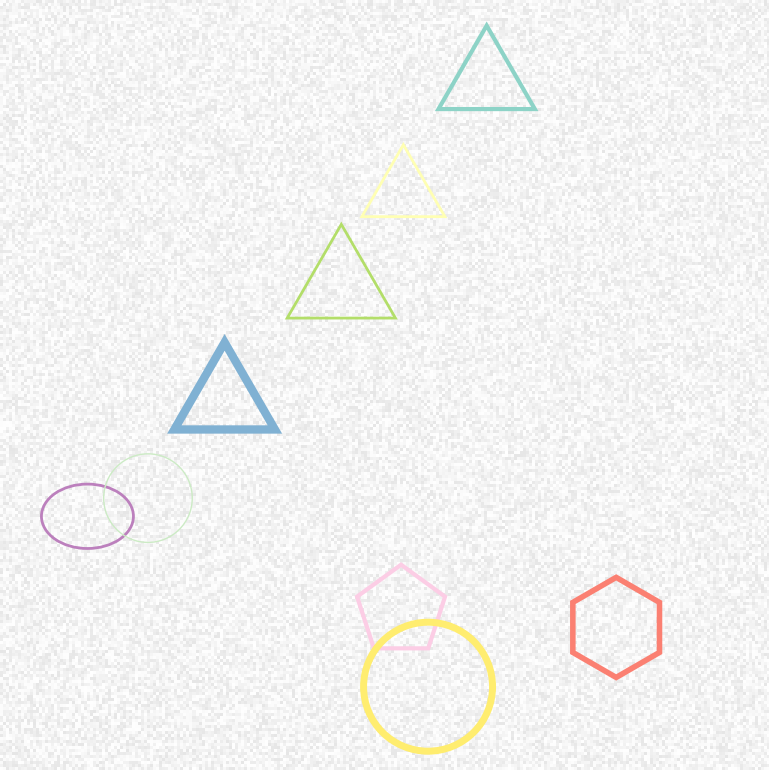[{"shape": "triangle", "thickness": 1.5, "radius": 0.36, "center": [0.632, 0.894]}, {"shape": "triangle", "thickness": 1, "radius": 0.31, "center": [0.524, 0.75]}, {"shape": "hexagon", "thickness": 2, "radius": 0.32, "center": [0.8, 0.185]}, {"shape": "triangle", "thickness": 3, "radius": 0.38, "center": [0.292, 0.48]}, {"shape": "triangle", "thickness": 1, "radius": 0.41, "center": [0.443, 0.627]}, {"shape": "pentagon", "thickness": 1.5, "radius": 0.3, "center": [0.521, 0.207]}, {"shape": "oval", "thickness": 1, "radius": 0.3, "center": [0.114, 0.329]}, {"shape": "circle", "thickness": 0.5, "radius": 0.29, "center": [0.192, 0.353]}, {"shape": "circle", "thickness": 2.5, "radius": 0.42, "center": [0.556, 0.108]}]